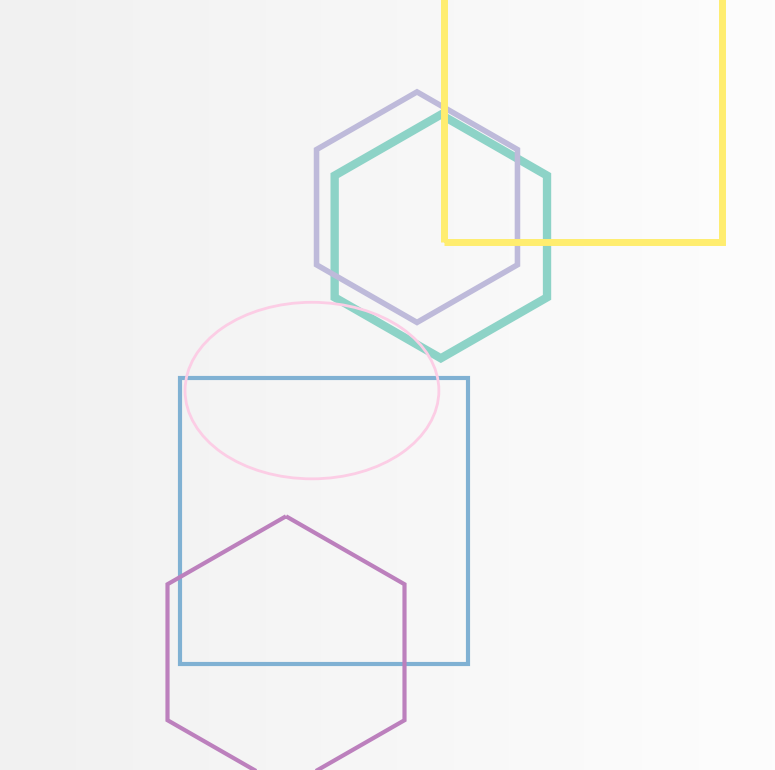[{"shape": "hexagon", "thickness": 3, "radius": 0.79, "center": [0.569, 0.693]}, {"shape": "hexagon", "thickness": 2, "radius": 0.75, "center": [0.538, 0.731]}, {"shape": "square", "thickness": 1.5, "radius": 0.93, "center": [0.418, 0.323]}, {"shape": "oval", "thickness": 1, "radius": 0.82, "center": [0.403, 0.493]}, {"shape": "hexagon", "thickness": 1.5, "radius": 0.88, "center": [0.369, 0.153]}, {"shape": "square", "thickness": 2.5, "radius": 0.9, "center": [0.752, 0.865]}]